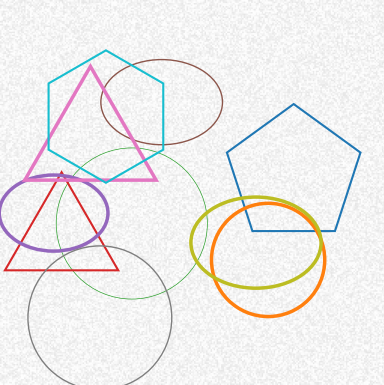[{"shape": "pentagon", "thickness": 1.5, "radius": 0.91, "center": [0.763, 0.547]}, {"shape": "circle", "thickness": 2.5, "radius": 0.74, "center": [0.696, 0.325]}, {"shape": "circle", "thickness": 0.5, "radius": 0.98, "center": [0.342, 0.42]}, {"shape": "triangle", "thickness": 1.5, "radius": 0.85, "center": [0.16, 0.383]}, {"shape": "oval", "thickness": 2.5, "radius": 0.71, "center": [0.139, 0.447]}, {"shape": "oval", "thickness": 1, "radius": 0.79, "center": [0.42, 0.735]}, {"shape": "triangle", "thickness": 2.5, "radius": 0.98, "center": [0.235, 0.631]}, {"shape": "circle", "thickness": 1, "radius": 0.93, "center": [0.259, 0.174]}, {"shape": "oval", "thickness": 2.5, "radius": 0.85, "center": [0.665, 0.37]}, {"shape": "hexagon", "thickness": 1.5, "radius": 0.86, "center": [0.275, 0.697]}]